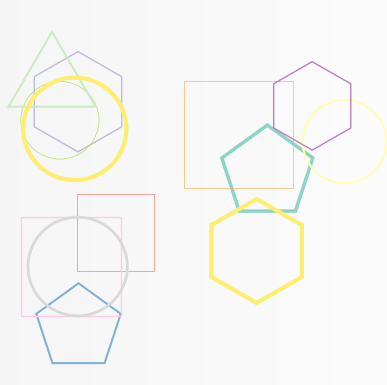[{"shape": "pentagon", "thickness": 2.5, "radius": 0.62, "center": [0.69, 0.552]}, {"shape": "circle", "thickness": 1.5, "radius": 0.54, "center": [0.889, 0.632]}, {"shape": "hexagon", "thickness": 1, "radius": 0.65, "center": [0.201, 0.736]}, {"shape": "square", "thickness": 0.5, "radius": 0.5, "center": [0.298, 0.396]}, {"shape": "pentagon", "thickness": 1.5, "radius": 0.57, "center": [0.203, 0.15]}, {"shape": "square", "thickness": 0.5, "radius": 0.7, "center": [0.616, 0.651]}, {"shape": "circle", "thickness": 0.5, "radius": 0.5, "center": [0.155, 0.688]}, {"shape": "square", "thickness": 1, "radius": 0.65, "center": [0.183, 0.308]}, {"shape": "circle", "thickness": 2, "radius": 0.64, "center": [0.2, 0.308]}, {"shape": "hexagon", "thickness": 1, "radius": 0.57, "center": [0.806, 0.725]}, {"shape": "triangle", "thickness": 1.5, "radius": 0.65, "center": [0.134, 0.788]}, {"shape": "hexagon", "thickness": 3, "radius": 0.67, "center": [0.662, 0.348]}, {"shape": "circle", "thickness": 3, "radius": 0.67, "center": [0.193, 0.665]}]